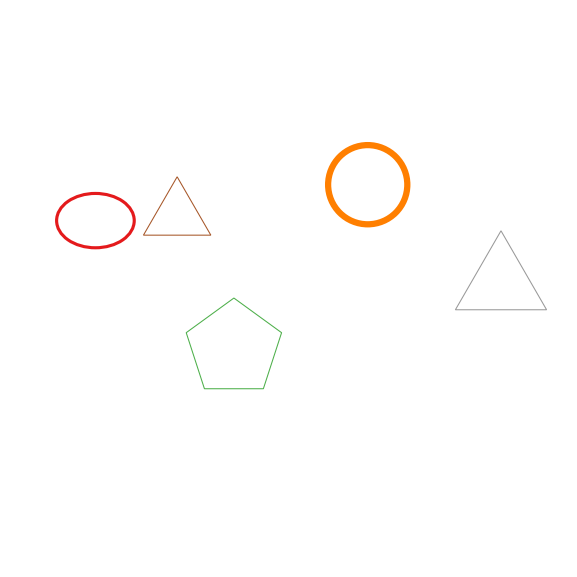[{"shape": "oval", "thickness": 1.5, "radius": 0.34, "center": [0.165, 0.617]}, {"shape": "pentagon", "thickness": 0.5, "radius": 0.43, "center": [0.405, 0.396]}, {"shape": "circle", "thickness": 3, "radius": 0.34, "center": [0.637, 0.679]}, {"shape": "triangle", "thickness": 0.5, "radius": 0.34, "center": [0.307, 0.626]}, {"shape": "triangle", "thickness": 0.5, "radius": 0.46, "center": [0.868, 0.508]}]